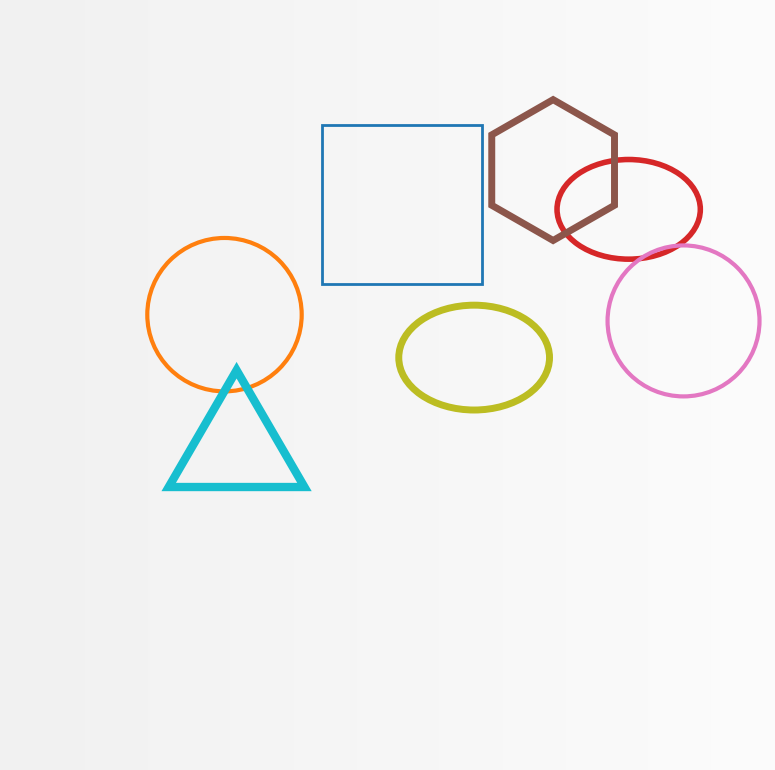[{"shape": "square", "thickness": 1, "radius": 0.52, "center": [0.519, 0.735]}, {"shape": "circle", "thickness": 1.5, "radius": 0.5, "center": [0.29, 0.591]}, {"shape": "oval", "thickness": 2, "radius": 0.46, "center": [0.811, 0.728]}, {"shape": "hexagon", "thickness": 2.5, "radius": 0.46, "center": [0.714, 0.779]}, {"shape": "circle", "thickness": 1.5, "radius": 0.49, "center": [0.882, 0.583]}, {"shape": "oval", "thickness": 2.5, "radius": 0.49, "center": [0.612, 0.536]}, {"shape": "triangle", "thickness": 3, "radius": 0.51, "center": [0.305, 0.418]}]